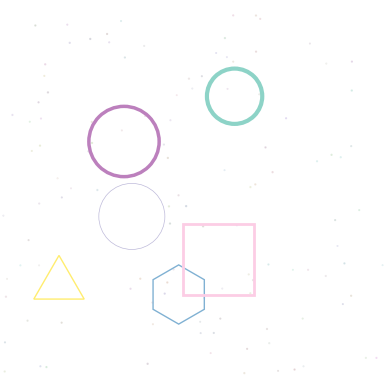[{"shape": "circle", "thickness": 3, "radius": 0.36, "center": [0.609, 0.75]}, {"shape": "circle", "thickness": 0.5, "radius": 0.43, "center": [0.342, 0.438]}, {"shape": "hexagon", "thickness": 1, "radius": 0.38, "center": [0.464, 0.235]}, {"shape": "square", "thickness": 2, "radius": 0.46, "center": [0.568, 0.327]}, {"shape": "circle", "thickness": 2.5, "radius": 0.46, "center": [0.322, 0.632]}, {"shape": "triangle", "thickness": 1, "radius": 0.38, "center": [0.153, 0.261]}]